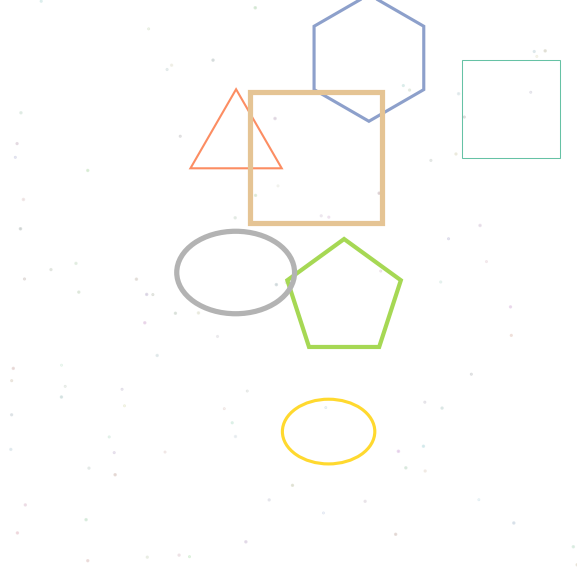[{"shape": "square", "thickness": 0.5, "radius": 0.42, "center": [0.885, 0.81]}, {"shape": "triangle", "thickness": 1, "radius": 0.46, "center": [0.409, 0.753]}, {"shape": "hexagon", "thickness": 1.5, "radius": 0.55, "center": [0.639, 0.899]}, {"shape": "pentagon", "thickness": 2, "radius": 0.52, "center": [0.596, 0.482]}, {"shape": "oval", "thickness": 1.5, "radius": 0.4, "center": [0.569, 0.252]}, {"shape": "square", "thickness": 2.5, "radius": 0.57, "center": [0.547, 0.727]}, {"shape": "oval", "thickness": 2.5, "radius": 0.51, "center": [0.408, 0.527]}]